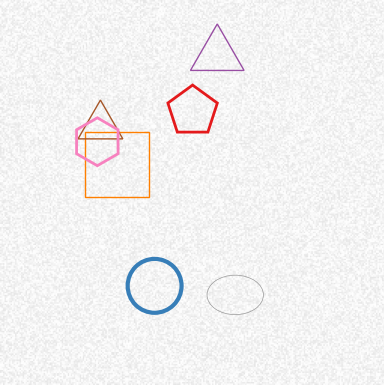[{"shape": "pentagon", "thickness": 2, "radius": 0.34, "center": [0.5, 0.711]}, {"shape": "circle", "thickness": 3, "radius": 0.35, "center": [0.402, 0.258]}, {"shape": "triangle", "thickness": 1, "radius": 0.4, "center": [0.564, 0.857]}, {"shape": "square", "thickness": 1, "radius": 0.42, "center": [0.304, 0.573]}, {"shape": "triangle", "thickness": 1, "radius": 0.34, "center": [0.261, 0.673]}, {"shape": "hexagon", "thickness": 2, "radius": 0.31, "center": [0.253, 0.632]}, {"shape": "oval", "thickness": 0.5, "radius": 0.37, "center": [0.611, 0.234]}]